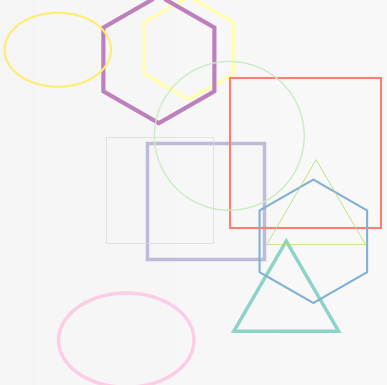[{"shape": "triangle", "thickness": 2.5, "radius": 0.78, "center": [0.739, 0.218]}, {"shape": "hexagon", "thickness": 2.5, "radius": 0.67, "center": [0.487, 0.875]}, {"shape": "square", "thickness": 2.5, "radius": 0.75, "center": [0.53, 0.477]}, {"shape": "square", "thickness": 1.5, "radius": 0.97, "center": [0.789, 0.602]}, {"shape": "hexagon", "thickness": 1.5, "radius": 0.8, "center": [0.809, 0.373]}, {"shape": "triangle", "thickness": 0.5, "radius": 0.74, "center": [0.816, 0.438]}, {"shape": "oval", "thickness": 2.5, "radius": 0.87, "center": [0.326, 0.117]}, {"shape": "square", "thickness": 0.5, "radius": 0.69, "center": [0.411, 0.508]}, {"shape": "hexagon", "thickness": 3, "radius": 0.83, "center": [0.41, 0.846]}, {"shape": "circle", "thickness": 1, "radius": 0.97, "center": [0.592, 0.647]}, {"shape": "oval", "thickness": 1.5, "radius": 0.69, "center": [0.149, 0.871]}]